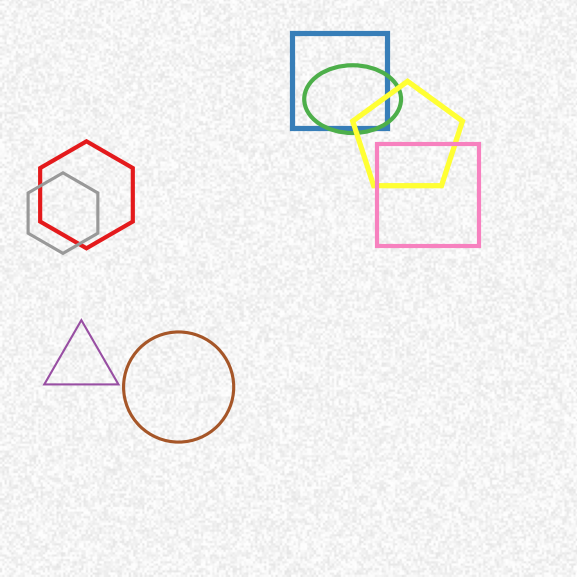[{"shape": "hexagon", "thickness": 2, "radius": 0.46, "center": [0.15, 0.662]}, {"shape": "square", "thickness": 2.5, "radius": 0.41, "center": [0.588, 0.859]}, {"shape": "oval", "thickness": 2, "radius": 0.42, "center": [0.611, 0.827]}, {"shape": "triangle", "thickness": 1, "radius": 0.37, "center": [0.141, 0.371]}, {"shape": "pentagon", "thickness": 2.5, "radius": 0.5, "center": [0.706, 0.758]}, {"shape": "circle", "thickness": 1.5, "radius": 0.48, "center": [0.309, 0.329]}, {"shape": "square", "thickness": 2, "radius": 0.44, "center": [0.741, 0.662]}, {"shape": "hexagon", "thickness": 1.5, "radius": 0.35, "center": [0.109, 0.63]}]